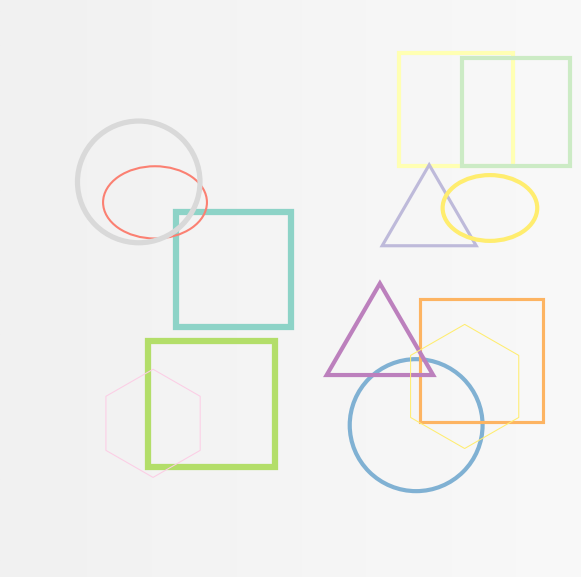[{"shape": "square", "thickness": 3, "radius": 0.49, "center": [0.401, 0.533]}, {"shape": "square", "thickness": 2, "radius": 0.49, "center": [0.785, 0.809]}, {"shape": "triangle", "thickness": 1.5, "radius": 0.47, "center": [0.738, 0.62]}, {"shape": "oval", "thickness": 1, "radius": 0.45, "center": [0.267, 0.649]}, {"shape": "circle", "thickness": 2, "radius": 0.57, "center": [0.716, 0.263]}, {"shape": "square", "thickness": 1.5, "radius": 0.53, "center": [0.829, 0.375]}, {"shape": "square", "thickness": 3, "radius": 0.55, "center": [0.364, 0.3]}, {"shape": "hexagon", "thickness": 0.5, "radius": 0.47, "center": [0.263, 0.266]}, {"shape": "circle", "thickness": 2.5, "radius": 0.53, "center": [0.239, 0.684]}, {"shape": "triangle", "thickness": 2, "radius": 0.53, "center": [0.654, 0.403]}, {"shape": "square", "thickness": 2, "radius": 0.46, "center": [0.888, 0.805]}, {"shape": "oval", "thickness": 2, "radius": 0.41, "center": [0.843, 0.639]}, {"shape": "hexagon", "thickness": 0.5, "radius": 0.54, "center": [0.799, 0.33]}]